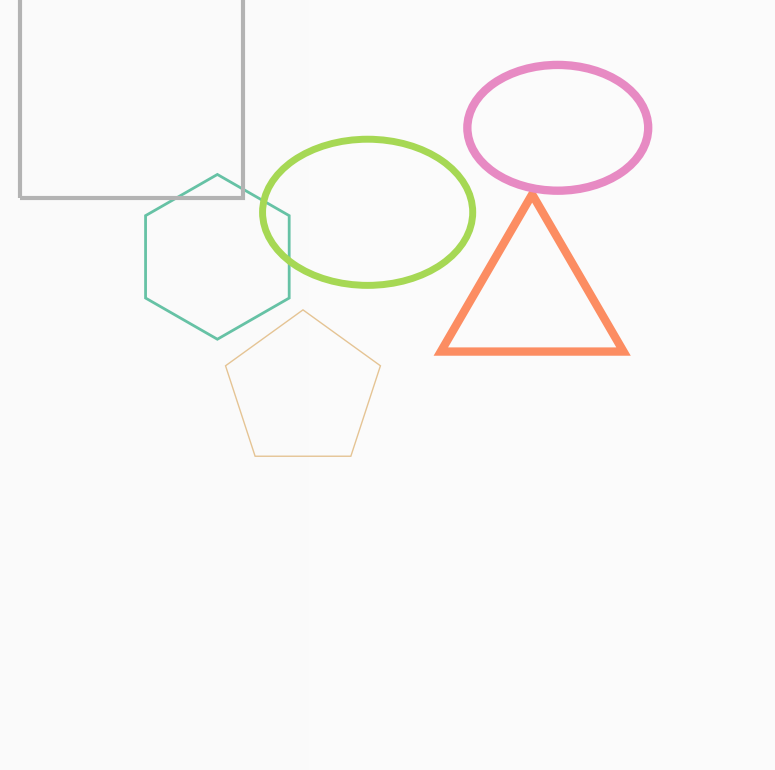[{"shape": "hexagon", "thickness": 1, "radius": 0.53, "center": [0.28, 0.666]}, {"shape": "triangle", "thickness": 3, "radius": 0.68, "center": [0.687, 0.611]}, {"shape": "oval", "thickness": 3, "radius": 0.58, "center": [0.72, 0.834]}, {"shape": "oval", "thickness": 2.5, "radius": 0.68, "center": [0.474, 0.724]}, {"shape": "pentagon", "thickness": 0.5, "radius": 0.53, "center": [0.391, 0.492]}, {"shape": "square", "thickness": 1.5, "radius": 0.72, "center": [0.169, 0.886]}]